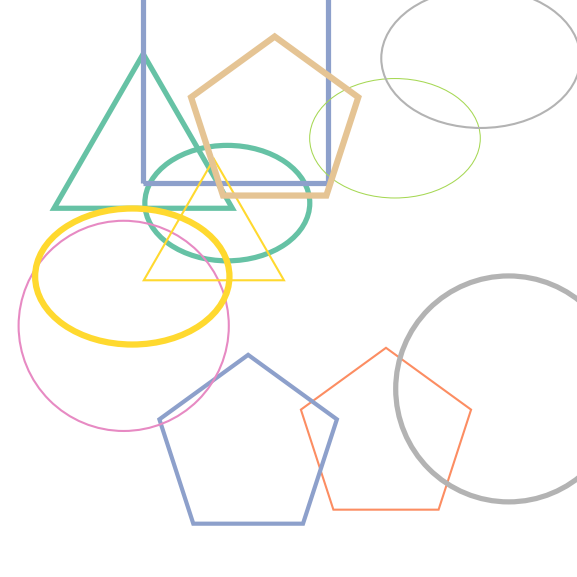[{"shape": "oval", "thickness": 2.5, "radius": 0.71, "center": [0.394, 0.647]}, {"shape": "triangle", "thickness": 2.5, "radius": 0.89, "center": [0.248, 0.728]}, {"shape": "pentagon", "thickness": 1, "radius": 0.77, "center": [0.668, 0.242]}, {"shape": "square", "thickness": 2.5, "radius": 0.8, "center": [0.407, 0.842]}, {"shape": "pentagon", "thickness": 2, "radius": 0.81, "center": [0.43, 0.223]}, {"shape": "circle", "thickness": 1, "radius": 0.91, "center": [0.214, 0.435]}, {"shape": "oval", "thickness": 0.5, "radius": 0.74, "center": [0.684, 0.76]}, {"shape": "oval", "thickness": 3, "radius": 0.84, "center": [0.229, 0.52]}, {"shape": "triangle", "thickness": 1, "radius": 0.7, "center": [0.37, 0.584]}, {"shape": "pentagon", "thickness": 3, "radius": 0.76, "center": [0.476, 0.784]}, {"shape": "oval", "thickness": 1, "radius": 0.86, "center": [0.833, 0.898]}, {"shape": "circle", "thickness": 2.5, "radius": 0.98, "center": [0.881, 0.326]}]